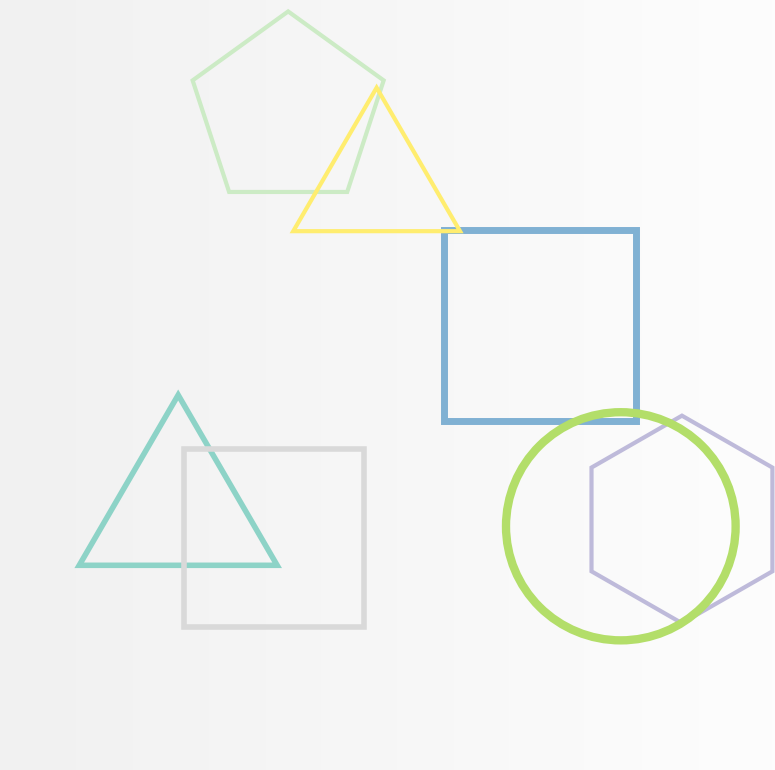[{"shape": "triangle", "thickness": 2, "radius": 0.74, "center": [0.23, 0.34]}, {"shape": "hexagon", "thickness": 1.5, "radius": 0.67, "center": [0.88, 0.325]}, {"shape": "square", "thickness": 2.5, "radius": 0.62, "center": [0.697, 0.577]}, {"shape": "circle", "thickness": 3, "radius": 0.74, "center": [0.801, 0.317]}, {"shape": "square", "thickness": 2, "radius": 0.58, "center": [0.353, 0.301]}, {"shape": "pentagon", "thickness": 1.5, "radius": 0.65, "center": [0.372, 0.856]}, {"shape": "triangle", "thickness": 1.5, "radius": 0.62, "center": [0.486, 0.762]}]